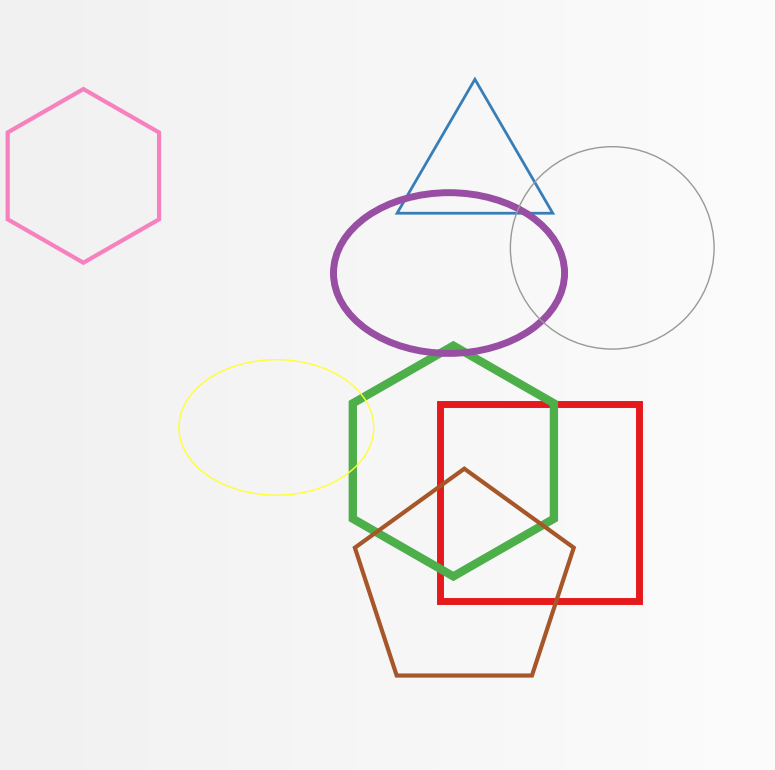[{"shape": "square", "thickness": 2.5, "radius": 0.64, "center": [0.697, 0.347]}, {"shape": "triangle", "thickness": 1, "radius": 0.58, "center": [0.613, 0.781]}, {"shape": "hexagon", "thickness": 3, "radius": 0.75, "center": [0.585, 0.401]}, {"shape": "oval", "thickness": 2.5, "radius": 0.75, "center": [0.579, 0.645]}, {"shape": "oval", "thickness": 0.5, "radius": 0.63, "center": [0.357, 0.445]}, {"shape": "pentagon", "thickness": 1.5, "radius": 0.74, "center": [0.599, 0.243]}, {"shape": "hexagon", "thickness": 1.5, "radius": 0.56, "center": [0.108, 0.772]}, {"shape": "circle", "thickness": 0.5, "radius": 0.66, "center": [0.79, 0.678]}]